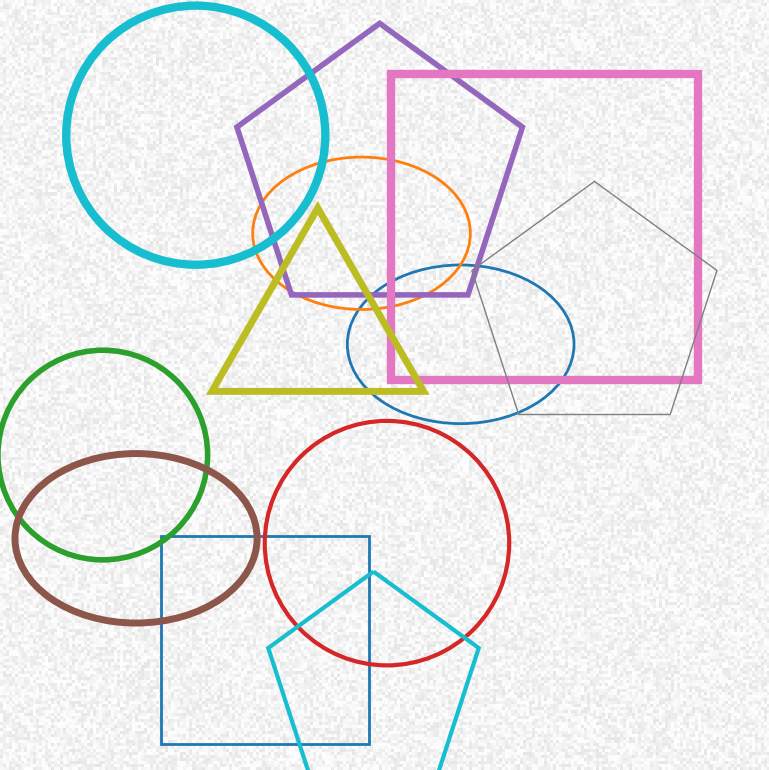[{"shape": "oval", "thickness": 1, "radius": 0.74, "center": [0.598, 0.553]}, {"shape": "square", "thickness": 1, "radius": 0.67, "center": [0.344, 0.169]}, {"shape": "oval", "thickness": 1, "radius": 0.71, "center": [0.469, 0.697]}, {"shape": "circle", "thickness": 2, "radius": 0.68, "center": [0.133, 0.409]}, {"shape": "circle", "thickness": 1.5, "radius": 0.79, "center": [0.503, 0.295]}, {"shape": "pentagon", "thickness": 2, "radius": 0.97, "center": [0.493, 0.775]}, {"shape": "oval", "thickness": 2.5, "radius": 0.79, "center": [0.177, 0.301]}, {"shape": "square", "thickness": 3, "radius": 1.0, "center": [0.707, 0.705]}, {"shape": "pentagon", "thickness": 0.5, "radius": 0.84, "center": [0.772, 0.597]}, {"shape": "triangle", "thickness": 2.5, "radius": 0.79, "center": [0.413, 0.571]}, {"shape": "pentagon", "thickness": 1.5, "radius": 0.72, "center": [0.485, 0.114]}, {"shape": "circle", "thickness": 3, "radius": 0.84, "center": [0.254, 0.824]}]